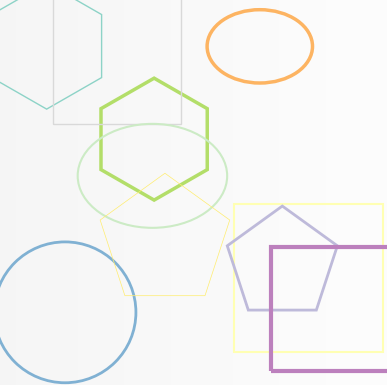[{"shape": "hexagon", "thickness": 1, "radius": 0.82, "center": [0.12, 0.88]}, {"shape": "square", "thickness": 1.5, "radius": 0.96, "center": [0.795, 0.279]}, {"shape": "pentagon", "thickness": 2, "radius": 0.75, "center": [0.729, 0.315]}, {"shape": "circle", "thickness": 2, "radius": 0.91, "center": [0.168, 0.189]}, {"shape": "oval", "thickness": 2.5, "radius": 0.68, "center": [0.67, 0.88]}, {"shape": "hexagon", "thickness": 2.5, "radius": 0.79, "center": [0.398, 0.639]}, {"shape": "square", "thickness": 1, "radius": 0.83, "center": [0.303, 0.844]}, {"shape": "square", "thickness": 3, "radius": 0.81, "center": [0.861, 0.197]}, {"shape": "oval", "thickness": 1.5, "radius": 0.96, "center": [0.393, 0.543]}, {"shape": "pentagon", "thickness": 0.5, "radius": 0.88, "center": [0.426, 0.374]}]